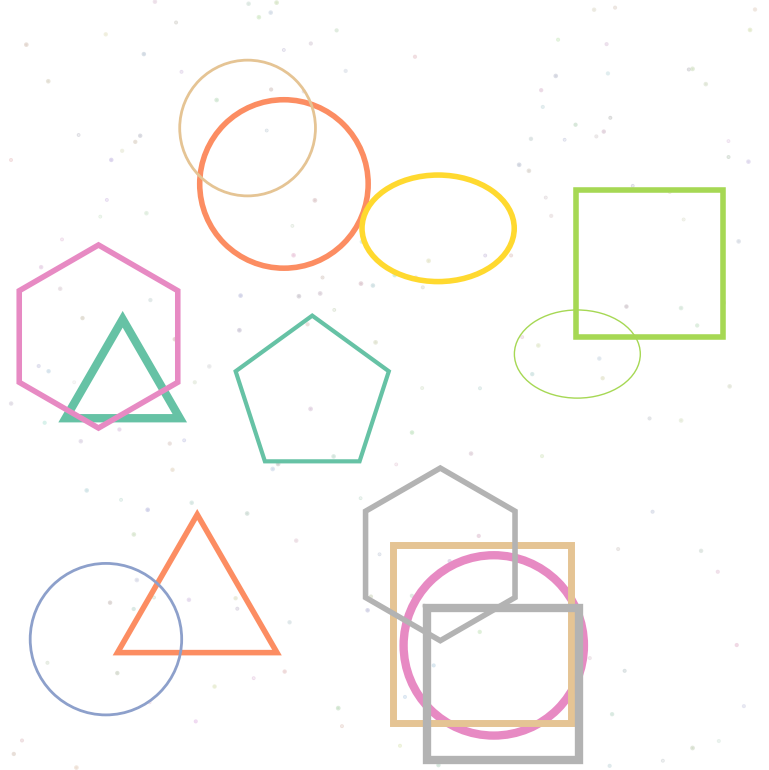[{"shape": "triangle", "thickness": 3, "radius": 0.43, "center": [0.159, 0.5]}, {"shape": "pentagon", "thickness": 1.5, "radius": 0.52, "center": [0.405, 0.485]}, {"shape": "triangle", "thickness": 2, "radius": 0.6, "center": [0.256, 0.212]}, {"shape": "circle", "thickness": 2, "radius": 0.55, "center": [0.369, 0.761]}, {"shape": "circle", "thickness": 1, "radius": 0.49, "center": [0.138, 0.17]}, {"shape": "hexagon", "thickness": 2, "radius": 0.59, "center": [0.128, 0.563]}, {"shape": "circle", "thickness": 3, "radius": 0.59, "center": [0.641, 0.162]}, {"shape": "square", "thickness": 2, "radius": 0.48, "center": [0.843, 0.657]}, {"shape": "oval", "thickness": 0.5, "radius": 0.41, "center": [0.75, 0.54]}, {"shape": "oval", "thickness": 2, "radius": 0.49, "center": [0.569, 0.703]}, {"shape": "circle", "thickness": 1, "radius": 0.44, "center": [0.322, 0.834]}, {"shape": "square", "thickness": 2.5, "radius": 0.58, "center": [0.626, 0.177]}, {"shape": "square", "thickness": 3, "radius": 0.49, "center": [0.653, 0.112]}, {"shape": "hexagon", "thickness": 2, "radius": 0.56, "center": [0.572, 0.28]}]